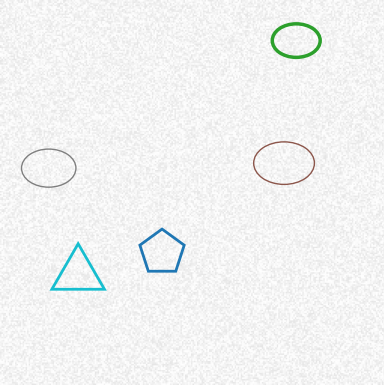[{"shape": "pentagon", "thickness": 2, "radius": 0.3, "center": [0.421, 0.344]}, {"shape": "oval", "thickness": 2.5, "radius": 0.31, "center": [0.769, 0.895]}, {"shape": "oval", "thickness": 1, "radius": 0.39, "center": [0.738, 0.576]}, {"shape": "oval", "thickness": 1, "radius": 0.35, "center": [0.127, 0.563]}, {"shape": "triangle", "thickness": 2, "radius": 0.39, "center": [0.203, 0.288]}]